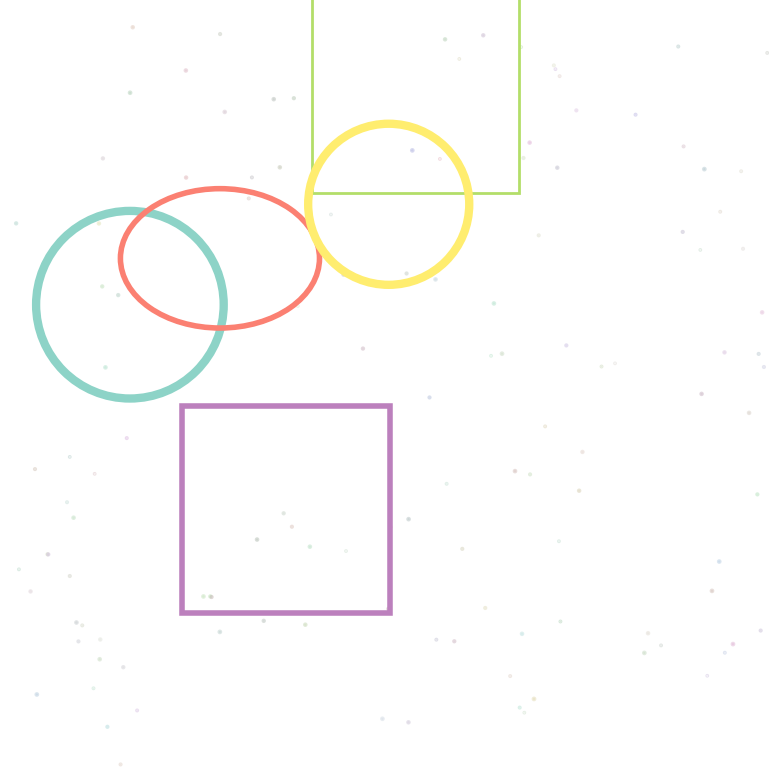[{"shape": "circle", "thickness": 3, "radius": 0.61, "center": [0.169, 0.604]}, {"shape": "oval", "thickness": 2, "radius": 0.65, "center": [0.286, 0.664]}, {"shape": "square", "thickness": 1, "radius": 0.67, "center": [0.54, 0.884]}, {"shape": "square", "thickness": 2, "radius": 0.67, "center": [0.371, 0.339]}, {"shape": "circle", "thickness": 3, "radius": 0.52, "center": [0.505, 0.735]}]